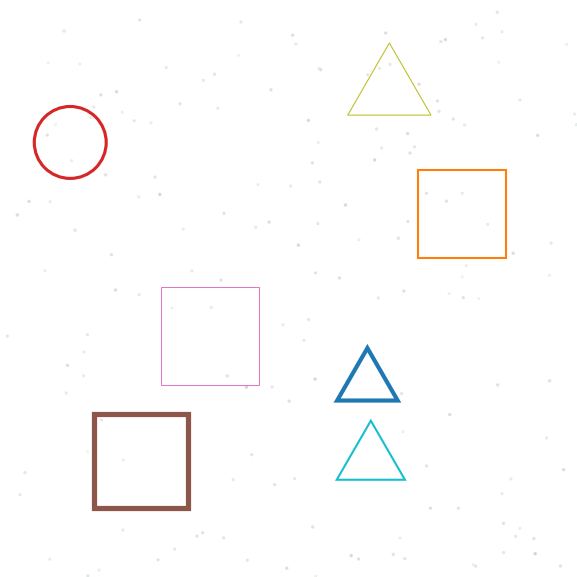[{"shape": "triangle", "thickness": 2, "radius": 0.3, "center": [0.636, 0.336]}, {"shape": "square", "thickness": 1, "radius": 0.38, "center": [0.8, 0.629]}, {"shape": "circle", "thickness": 1.5, "radius": 0.31, "center": [0.122, 0.752]}, {"shape": "square", "thickness": 2.5, "radius": 0.41, "center": [0.245, 0.201]}, {"shape": "square", "thickness": 0.5, "radius": 0.42, "center": [0.364, 0.417]}, {"shape": "triangle", "thickness": 0.5, "radius": 0.42, "center": [0.674, 0.841]}, {"shape": "triangle", "thickness": 1, "radius": 0.34, "center": [0.642, 0.202]}]